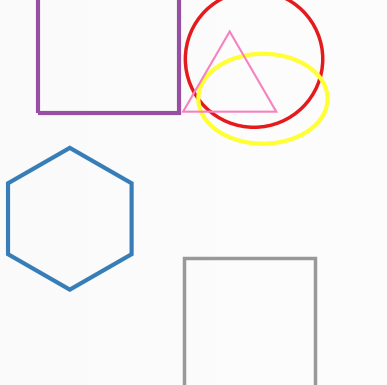[{"shape": "circle", "thickness": 2.5, "radius": 0.89, "center": [0.656, 0.847]}, {"shape": "hexagon", "thickness": 3, "radius": 0.92, "center": [0.18, 0.432]}, {"shape": "square", "thickness": 3, "radius": 0.91, "center": [0.28, 0.888]}, {"shape": "oval", "thickness": 3, "radius": 0.83, "center": [0.679, 0.743]}, {"shape": "triangle", "thickness": 1.5, "radius": 0.69, "center": [0.593, 0.779]}, {"shape": "square", "thickness": 2.5, "radius": 0.84, "center": [0.644, 0.163]}]